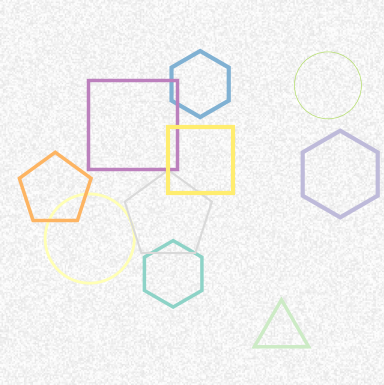[{"shape": "hexagon", "thickness": 2.5, "radius": 0.43, "center": [0.45, 0.289]}, {"shape": "circle", "thickness": 2, "radius": 0.58, "center": [0.233, 0.38]}, {"shape": "hexagon", "thickness": 3, "radius": 0.56, "center": [0.884, 0.548]}, {"shape": "hexagon", "thickness": 3, "radius": 0.43, "center": [0.52, 0.782]}, {"shape": "pentagon", "thickness": 2.5, "radius": 0.49, "center": [0.143, 0.507]}, {"shape": "circle", "thickness": 0.5, "radius": 0.43, "center": [0.852, 0.778]}, {"shape": "pentagon", "thickness": 1.5, "radius": 0.6, "center": [0.437, 0.439]}, {"shape": "square", "thickness": 2.5, "radius": 0.58, "center": [0.345, 0.676]}, {"shape": "triangle", "thickness": 2.5, "radius": 0.41, "center": [0.731, 0.14]}, {"shape": "square", "thickness": 3, "radius": 0.43, "center": [0.521, 0.585]}]